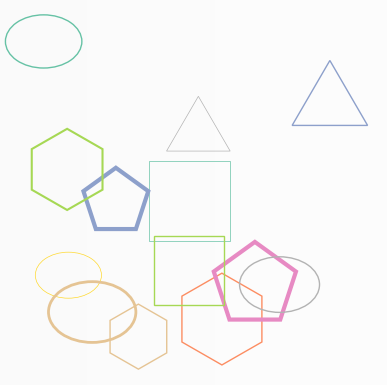[{"shape": "oval", "thickness": 1, "radius": 0.49, "center": [0.113, 0.892]}, {"shape": "square", "thickness": 0.5, "radius": 0.52, "center": [0.489, 0.477]}, {"shape": "hexagon", "thickness": 1, "radius": 0.6, "center": [0.573, 0.171]}, {"shape": "pentagon", "thickness": 3, "radius": 0.44, "center": [0.299, 0.476]}, {"shape": "triangle", "thickness": 1, "radius": 0.56, "center": [0.851, 0.73]}, {"shape": "pentagon", "thickness": 3, "radius": 0.56, "center": [0.658, 0.26]}, {"shape": "square", "thickness": 1, "radius": 0.45, "center": [0.488, 0.297]}, {"shape": "hexagon", "thickness": 1.5, "radius": 0.53, "center": [0.173, 0.56]}, {"shape": "oval", "thickness": 0.5, "radius": 0.43, "center": [0.176, 0.285]}, {"shape": "hexagon", "thickness": 1, "radius": 0.42, "center": [0.357, 0.126]}, {"shape": "oval", "thickness": 2, "radius": 0.56, "center": [0.238, 0.19]}, {"shape": "triangle", "thickness": 0.5, "radius": 0.47, "center": [0.512, 0.655]}, {"shape": "oval", "thickness": 1, "radius": 0.52, "center": [0.721, 0.261]}]